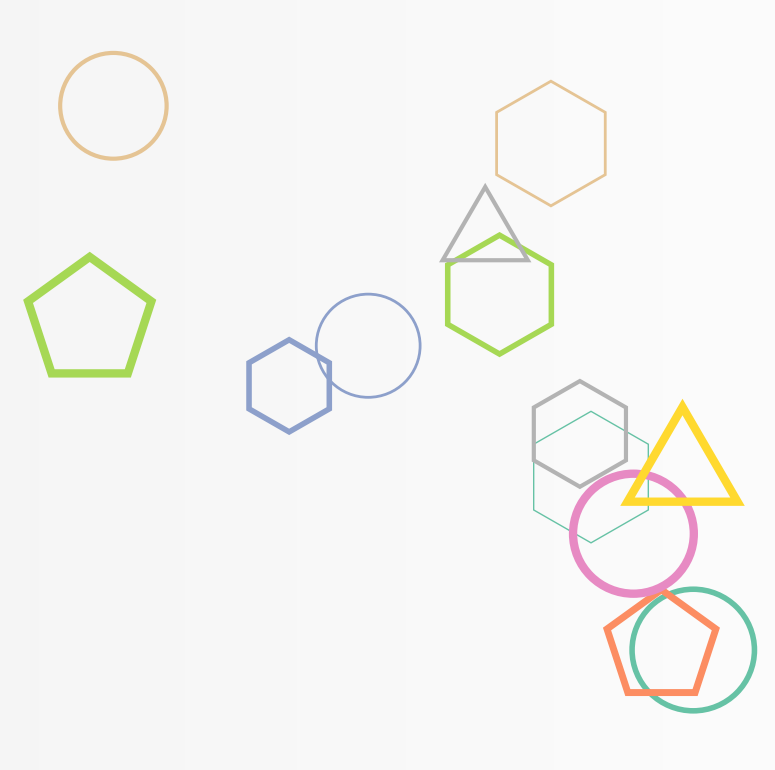[{"shape": "hexagon", "thickness": 0.5, "radius": 0.43, "center": [0.763, 0.38]}, {"shape": "circle", "thickness": 2, "radius": 0.39, "center": [0.895, 0.156]}, {"shape": "pentagon", "thickness": 2.5, "radius": 0.37, "center": [0.853, 0.16]}, {"shape": "circle", "thickness": 1, "radius": 0.34, "center": [0.475, 0.551]}, {"shape": "hexagon", "thickness": 2, "radius": 0.3, "center": [0.373, 0.499]}, {"shape": "circle", "thickness": 3, "radius": 0.39, "center": [0.817, 0.307]}, {"shape": "pentagon", "thickness": 3, "radius": 0.42, "center": [0.116, 0.583]}, {"shape": "hexagon", "thickness": 2, "radius": 0.39, "center": [0.645, 0.617]}, {"shape": "triangle", "thickness": 3, "radius": 0.41, "center": [0.881, 0.389]}, {"shape": "hexagon", "thickness": 1, "radius": 0.4, "center": [0.711, 0.814]}, {"shape": "circle", "thickness": 1.5, "radius": 0.34, "center": [0.146, 0.863]}, {"shape": "hexagon", "thickness": 1.5, "radius": 0.34, "center": [0.748, 0.436]}, {"shape": "triangle", "thickness": 1.5, "radius": 0.32, "center": [0.626, 0.694]}]